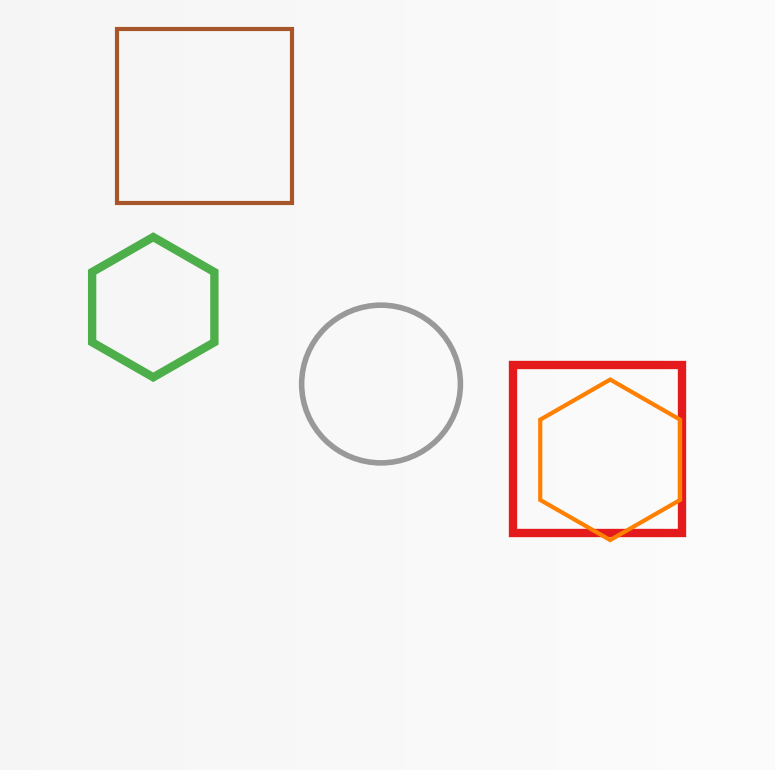[{"shape": "square", "thickness": 3, "radius": 0.55, "center": [0.771, 0.417]}, {"shape": "hexagon", "thickness": 3, "radius": 0.46, "center": [0.198, 0.601]}, {"shape": "hexagon", "thickness": 1.5, "radius": 0.52, "center": [0.787, 0.403]}, {"shape": "square", "thickness": 1.5, "radius": 0.56, "center": [0.264, 0.85]}, {"shape": "circle", "thickness": 2, "radius": 0.51, "center": [0.492, 0.501]}]